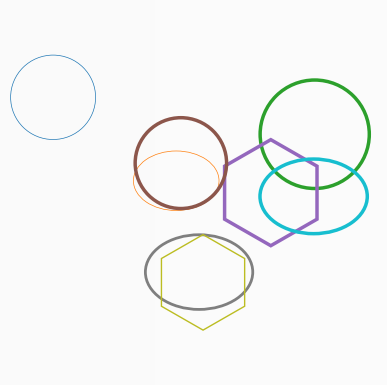[{"shape": "circle", "thickness": 0.5, "radius": 0.55, "center": [0.137, 0.747]}, {"shape": "oval", "thickness": 0.5, "radius": 0.55, "center": [0.455, 0.531]}, {"shape": "circle", "thickness": 2.5, "radius": 0.7, "center": [0.812, 0.651]}, {"shape": "hexagon", "thickness": 2.5, "radius": 0.69, "center": [0.699, 0.5]}, {"shape": "circle", "thickness": 2.5, "radius": 0.59, "center": [0.467, 0.576]}, {"shape": "oval", "thickness": 2, "radius": 0.69, "center": [0.514, 0.293]}, {"shape": "hexagon", "thickness": 1, "radius": 0.62, "center": [0.524, 0.267]}, {"shape": "oval", "thickness": 2.5, "radius": 0.69, "center": [0.809, 0.49]}]